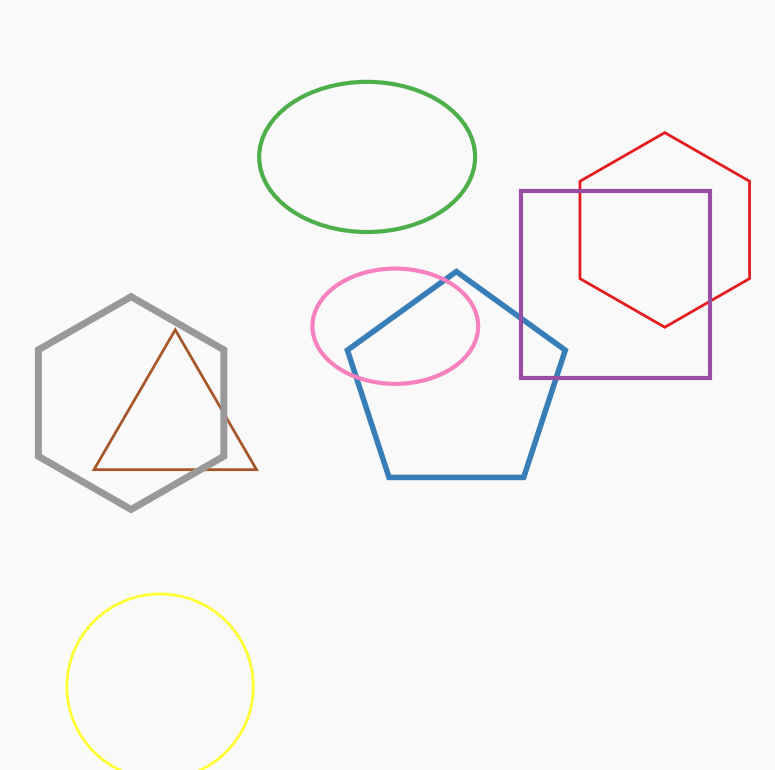[{"shape": "hexagon", "thickness": 1, "radius": 0.63, "center": [0.858, 0.701]}, {"shape": "pentagon", "thickness": 2, "radius": 0.74, "center": [0.589, 0.5]}, {"shape": "oval", "thickness": 1.5, "radius": 0.7, "center": [0.474, 0.796]}, {"shape": "square", "thickness": 1.5, "radius": 0.61, "center": [0.794, 0.63]}, {"shape": "circle", "thickness": 1, "radius": 0.6, "center": [0.207, 0.108]}, {"shape": "triangle", "thickness": 1, "radius": 0.61, "center": [0.226, 0.451]}, {"shape": "oval", "thickness": 1.5, "radius": 0.53, "center": [0.51, 0.576]}, {"shape": "hexagon", "thickness": 2.5, "radius": 0.69, "center": [0.169, 0.477]}]